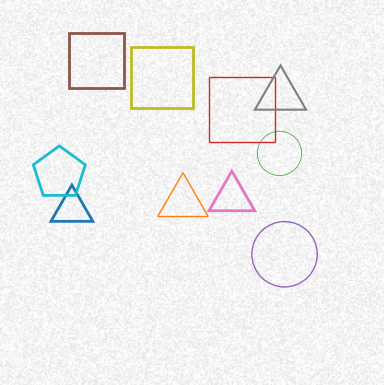[{"shape": "triangle", "thickness": 2, "radius": 0.31, "center": [0.187, 0.457]}, {"shape": "triangle", "thickness": 1, "radius": 0.38, "center": [0.475, 0.475]}, {"shape": "circle", "thickness": 0.5, "radius": 0.29, "center": [0.726, 0.602]}, {"shape": "square", "thickness": 1, "radius": 0.43, "center": [0.629, 0.715]}, {"shape": "circle", "thickness": 1, "radius": 0.42, "center": [0.739, 0.34]}, {"shape": "square", "thickness": 2, "radius": 0.36, "center": [0.251, 0.843]}, {"shape": "triangle", "thickness": 2, "radius": 0.34, "center": [0.602, 0.487]}, {"shape": "triangle", "thickness": 1.5, "radius": 0.38, "center": [0.729, 0.753]}, {"shape": "square", "thickness": 2, "radius": 0.4, "center": [0.42, 0.798]}, {"shape": "pentagon", "thickness": 2, "radius": 0.36, "center": [0.154, 0.55]}]